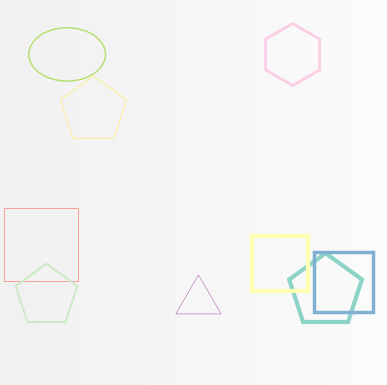[{"shape": "pentagon", "thickness": 3, "radius": 0.49, "center": [0.84, 0.244]}, {"shape": "square", "thickness": 3, "radius": 0.36, "center": [0.723, 0.316]}, {"shape": "square", "thickness": 0.5, "radius": 0.48, "center": [0.107, 0.366]}, {"shape": "square", "thickness": 2.5, "radius": 0.38, "center": [0.886, 0.268]}, {"shape": "oval", "thickness": 1, "radius": 0.49, "center": [0.173, 0.859]}, {"shape": "hexagon", "thickness": 2, "radius": 0.4, "center": [0.755, 0.858]}, {"shape": "triangle", "thickness": 0.5, "radius": 0.34, "center": [0.512, 0.218]}, {"shape": "pentagon", "thickness": 1.5, "radius": 0.42, "center": [0.12, 0.231]}, {"shape": "pentagon", "thickness": 0.5, "radius": 0.45, "center": [0.241, 0.713]}]